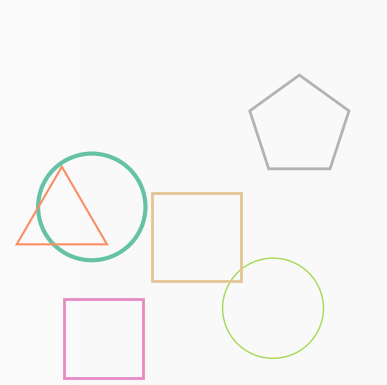[{"shape": "circle", "thickness": 3, "radius": 0.69, "center": [0.237, 0.463]}, {"shape": "triangle", "thickness": 1.5, "radius": 0.67, "center": [0.16, 0.433]}, {"shape": "square", "thickness": 2, "radius": 0.51, "center": [0.267, 0.121]}, {"shape": "circle", "thickness": 1, "radius": 0.65, "center": [0.705, 0.199]}, {"shape": "square", "thickness": 2, "radius": 0.57, "center": [0.506, 0.386]}, {"shape": "pentagon", "thickness": 2, "radius": 0.67, "center": [0.773, 0.67]}]